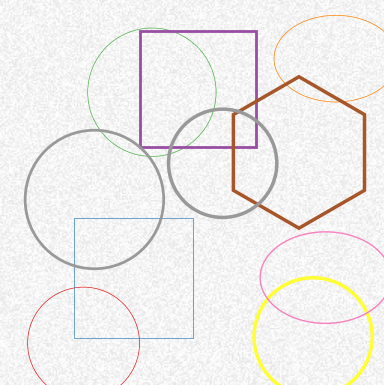[{"shape": "circle", "thickness": 0.5, "radius": 0.73, "center": [0.217, 0.109]}, {"shape": "square", "thickness": 0.5, "radius": 0.78, "center": [0.347, 0.277]}, {"shape": "circle", "thickness": 0.5, "radius": 0.83, "center": [0.395, 0.76]}, {"shape": "square", "thickness": 2, "radius": 0.75, "center": [0.513, 0.769]}, {"shape": "oval", "thickness": 0.5, "radius": 0.8, "center": [0.873, 0.848]}, {"shape": "circle", "thickness": 2.5, "radius": 0.77, "center": [0.813, 0.125]}, {"shape": "hexagon", "thickness": 2.5, "radius": 0.98, "center": [0.776, 0.604]}, {"shape": "oval", "thickness": 1, "radius": 0.85, "center": [0.845, 0.279]}, {"shape": "circle", "thickness": 2.5, "radius": 0.7, "center": [0.578, 0.576]}, {"shape": "circle", "thickness": 2, "radius": 0.9, "center": [0.245, 0.482]}]